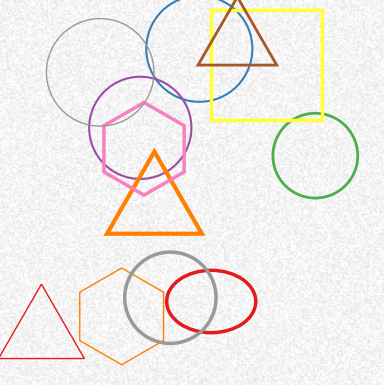[{"shape": "triangle", "thickness": 1, "radius": 0.64, "center": [0.108, 0.133]}, {"shape": "oval", "thickness": 2.5, "radius": 0.58, "center": [0.549, 0.217]}, {"shape": "circle", "thickness": 1.5, "radius": 0.69, "center": [0.518, 0.873]}, {"shape": "circle", "thickness": 2, "radius": 0.55, "center": [0.819, 0.596]}, {"shape": "circle", "thickness": 1.5, "radius": 0.66, "center": [0.364, 0.668]}, {"shape": "triangle", "thickness": 3, "radius": 0.71, "center": [0.401, 0.464]}, {"shape": "hexagon", "thickness": 1, "radius": 0.63, "center": [0.316, 0.178]}, {"shape": "square", "thickness": 2.5, "radius": 0.72, "center": [0.692, 0.832]}, {"shape": "triangle", "thickness": 2, "radius": 0.59, "center": [0.617, 0.89]}, {"shape": "hexagon", "thickness": 2.5, "radius": 0.6, "center": [0.374, 0.613]}, {"shape": "circle", "thickness": 1, "radius": 0.7, "center": [0.26, 0.812]}, {"shape": "circle", "thickness": 2.5, "radius": 0.59, "center": [0.443, 0.227]}]